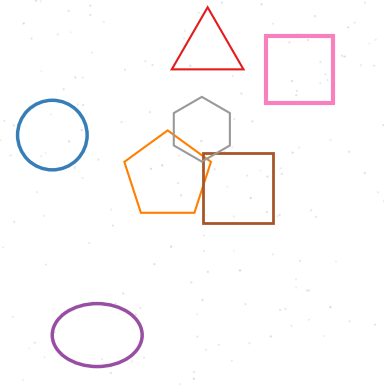[{"shape": "triangle", "thickness": 1.5, "radius": 0.54, "center": [0.539, 0.874]}, {"shape": "circle", "thickness": 2.5, "radius": 0.45, "center": [0.136, 0.649]}, {"shape": "oval", "thickness": 2.5, "radius": 0.58, "center": [0.252, 0.13]}, {"shape": "pentagon", "thickness": 1.5, "radius": 0.59, "center": [0.435, 0.543]}, {"shape": "square", "thickness": 2, "radius": 0.45, "center": [0.618, 0.511]}, {"shape": "square", "thickness": 3, "radius": 0.44, "center": [0.778, 0.819]}, {"shape": "hexagon", "thickness": 1.5, "radius": 0.42, "center": [0.524, 0.664]}]